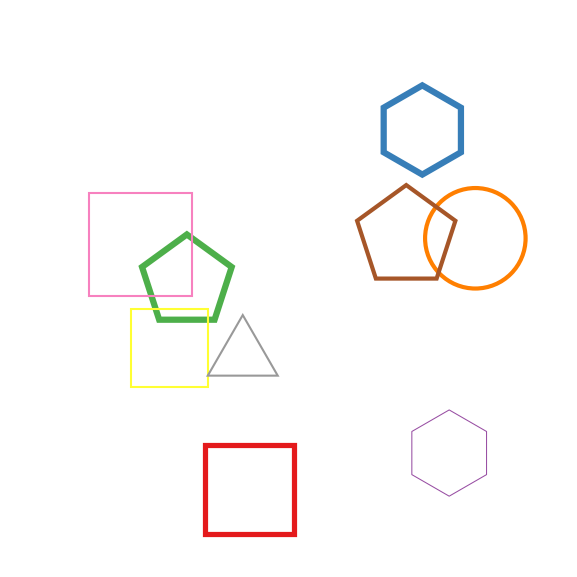[{"shape": "square", "thickness": 2.5, "radius": 0.39, "center": [0.432, 0.152]}, {"shape": "hexagon", "thickness": 3, "radius": 0.39, "center": [0.731, 0.774]}, {"shape": "pentagon", "thickness": 3, "radius": 0.41, "center": [0.324, 0.512]}, {"shape": "hexagon", "thickness": 0.5, "radius": 0.37, "center": [0.778, 0.215]}, {"shape": "circle", "thickness": 2, "radius": 0.44, "center": [0.823, 0.587]}, {"shape": "square", "thickness": 1, "radius": 0.34, "center": [0.293, 0.396]}, {"shape": "pentagon", "thickness": 2, "radius": 0.45, "center": [0.703, 0.589]}, {"shape": "square", "thickness": 1, "radius": 0.44, "center": [0.244, 0.575]}, {"shape": "triangle", "thickness": 1, "radius": 0.35, "center": [0.42, 0.384]}]